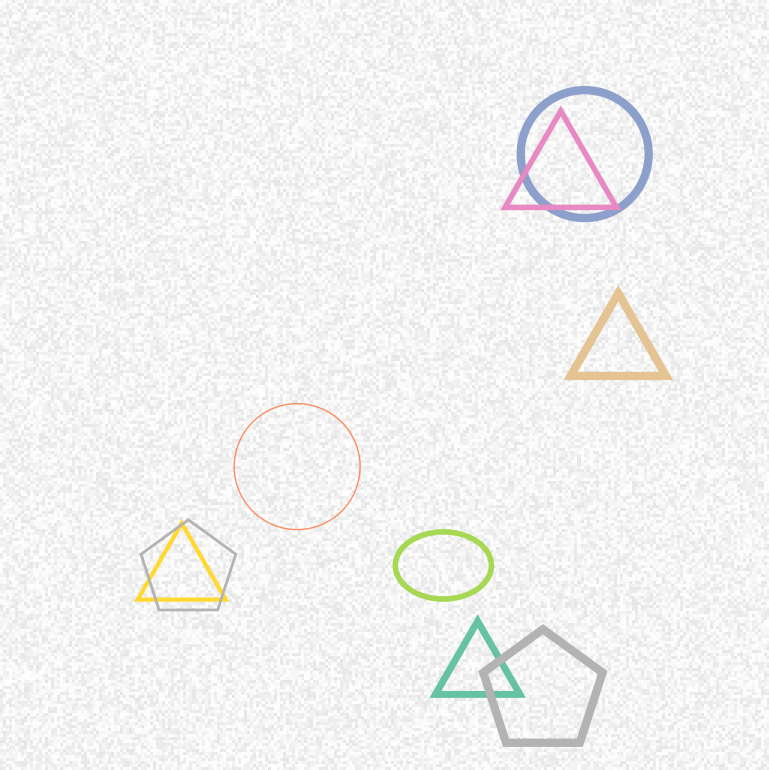[{"shape": "triangle", "thickness": 2.5, "radius": 0.32, "center": [0.62, 0.13]}, {"shape": "circle", "thickness": 0.5, "radius": 0.41, "center": [0.386, 0.394]}, {"shape": "circle", "thickness": 3, "radius": 0.42, "center": [0.759, 0.8]}, {"shape": "triangle", "thickness": 2, "radius": 0.42, "center": [0.728, 0.772]}, {"shape": "oval", "thickness": 2, "radius": 0.31, "center": [0.576, 0.266]}, {"shape": "triangle", "thickness": 1.5, "radius": 0.33, "center": [0.236, 0.254]}, {"shape": "triangle", "thickness": 3, "radius": 0.36, "center": [0.803, 0.548]}, {"shape": "pentagon", "thickness": 3, "radius": 0.41, "center": [0.705, 0.101]}, {"shape": "pentagon", "thickness": 1, "radius": 0.32, "center": [0.245, 0.26]}]